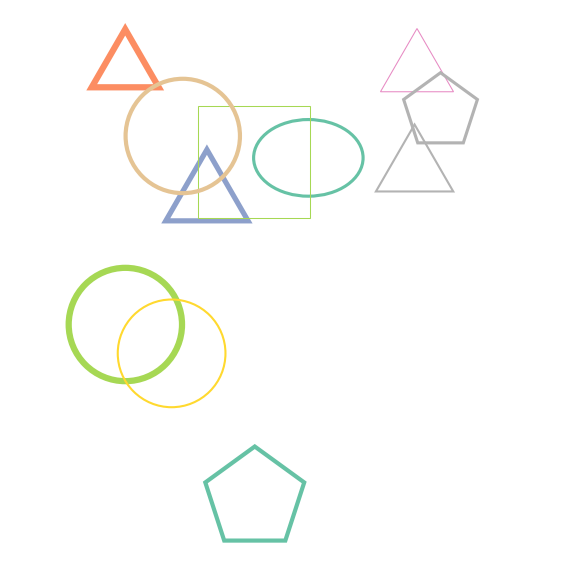[{"shape": "pentagon", "thickness": 2, "radius": 0.45, "center": [0.441, 0.136]}, {"shape": "oval", "thickness": 1.5, "radius": 0.47, "center": [0.534, 0.726]}, {"shape": "triangle", "thickness": 3, "radius": 0.33, "center": [0.217, 0.881]}, {"shape": "triangle", "thickness": 2.5, "radius": 0.41, "center": [0.358, 0.658]}, {"shape": "triangle", "thickness": 0.5, "radius": 0.37, "center": [0.722, 0.877]}, {"shape": "square", "thickness": 0.5, "radius": 0.48, "center": [0.44, 0.718]}, {"shape": "circle", "thickness": 3, "radius": 0.49, "center": [0.217, 0.437]}, {"shape": "circle", "thickness": 1, "radius": 0.47, "center": [0.297, 0.387]}, {"shape": "circle", "thickness": 2, "radius": 0.5, "center": [0.316, 0.764]}, {"shape": "pentagon", "thickness": 1.5, "radius": 0.34, "center": [0.763, 0.806]}, {"shape": "triangle", "thickness": 1, "radius": 0.39, "center": [0.718, 0.706]}]